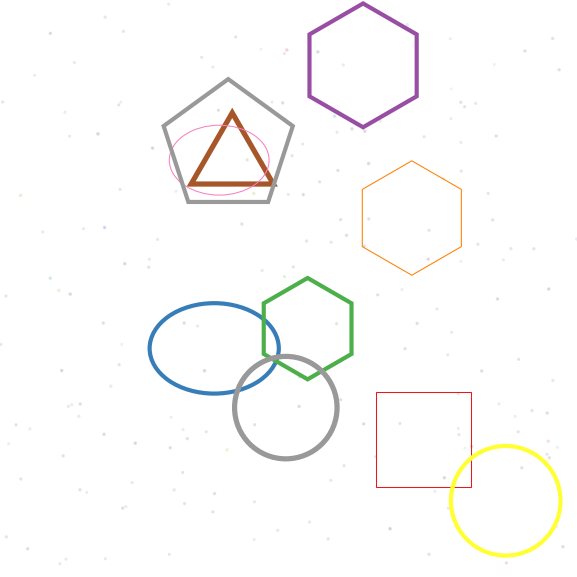[{"shape": "square", "thickness": 0.5, "radius": 0.41, "center": [0.734, 0.238]}, {"shape": "oval", "thickness": 2, "radius": 0.56, "center": [0.371, 0.396]}, {"shape": "hexagon", "thickness": 2, "radius": 0.44, "center": [0.533, 0.43]}, {"shape": "hexagon", "thickness": 2, "radius": 0.54, "center": [0.629, 0.886]}, {"shape": "hexagon", "thickness": 0.5, "radius": 0.5, "center": [0.713, 0.622]}, {"shape": "circle", "thickness": 2, "radius": 0.47, "center": [0.876, 0.132]}, {"shape": "triangle", "thickness": 2.5, "radius": 0.41, "center": [0.402, 0.722]}, {"shape": "oval", "thickness": 0.5, "radius": 0.43, "center": [0.38, 0.722]}, {"shape": "pentagon", "thickness": 2, "radius": 0.59, "center": [0.395, 0.745]}, {"shape": "circle", "thickness": 2.5, "radius": 0.44, "center": [0.495, 0.293]}]